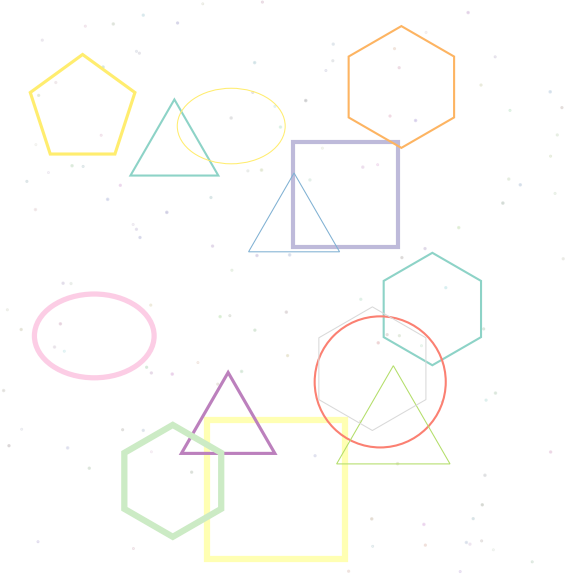[{"shape": "triangle", "thickness": 1, "radius": 0.44, "center": [0.302, 0.739]}, {"shape": "hexagon", "thickness": 1, "radius": 0.49, "center": [0.749, 0.464]}, {"shape": "square", "thickness": 3, "radius": 0.6, "center": [0.478, 0.151]}, {"shape": "square", "thickness": 2, "radius": 0.46, "center": [0.598, 0.662]}, {"shape": "circle", "thickness": 1, "radius": 0.57, "center": [0.658, 0.338]}, {"shape": "triangle", "thickness": 0.5, "radius": 0.45, "center": [0.509, 0.609]}, {"shape": "hexagon", "thickness": 1, "radius": 0.53, "center": [0.695, 0.849]}, {"shape": "triangle", "thickness": 0.5, "radius": 0.57, "center": [0.681, 0.253]}, {"shape": "oval", "thickness": 2.5, "radius": 0.52, "center": [0.163, 0.417]}, {"shape": "hexagon", "thickness": 0.5, "radius": 0.54, "center": [0.645, 0.361]}, {"shape": "triangle", "thickness": 1.5, "radius": 0.47, "center": [0.395, 0.261]}, {"shape": "hexagon", "thickness": 3, "radius": 0.48, "center": [0.299, 0.166]}, {"shape": "oval", "thickness": 0.5, "radius": 0.47, "center": [0.4, 0.781]}, {"shape": "pentagon", "thickness": 1.5, "radius": 0.48, "center": [0.143, 0.809]}]